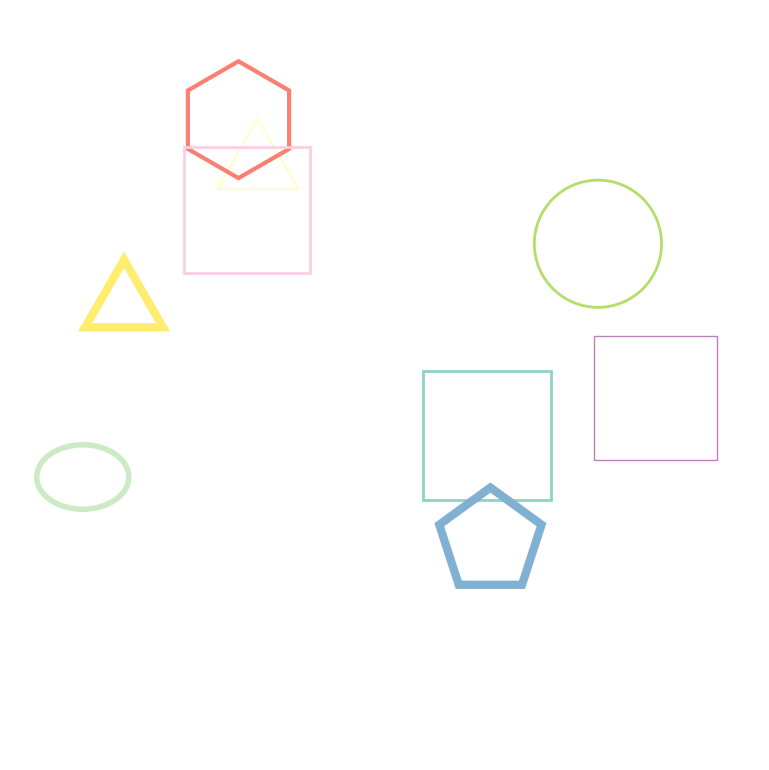[{"shape": "square", "thickness": 1, "radius": 0.42, "center": [0.632, 0.434]}, {"shape": "triangle", "thickness": 0.5, "radius": 0.31, "center": [0.335, 0.785]}, {"shape": "hexagon", "thickness": 1.5, "radius": 0.38, "center": [0.31, 0.845]}, {"shape": "pentagon", "thickness": 3, "radius": 0.35, "center": [0.637, 0.297]}, {"shape": "circle", "thickness": 1, "radius": 0.41, "center": [0.777, 0.683]}, {"shape": "square", "thickness": 1, "radius": 0.41, "center": [0.32, 0.727]}, {"shape": "square", "thickness": 0.5, "radius": 0.4, "center": [0.851, 0.483]}, {"shape": "oval", "thickness": 2, "radius": 0.3, "center": [0.107, 0.381]}, {"shape": "triangle", "thickness": 3, "radius": 0.29, "center": [0.161, 0.604]}]